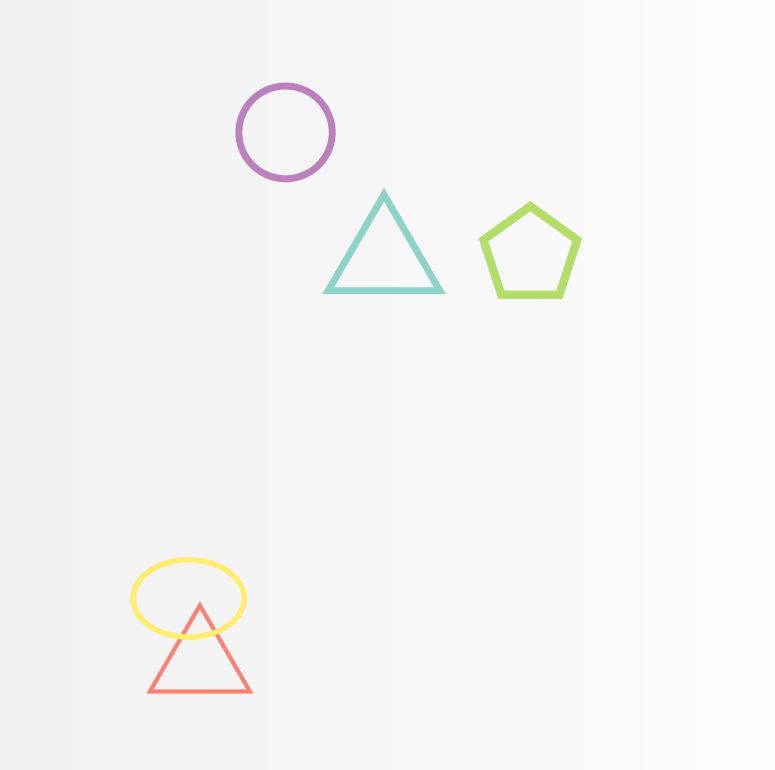[{"shape": "triangle", "thickness": 2.5, "radius": 0.42, "center": [0.496, 0.664]}, {"shape": "triangle", "thickness": 1.5, "radius": 0.37, "center": [0.258, 0.139]}, {"shape": "pentagon", "thickness": 3, "radius": 0.32, "center": [0.684, 0.669]}, {"shape": "circle", "thickness": 2.5, "radius": 0.3, "center": [0.368, 0.828]}, {"shape": "oval", "thickness": 2, "radius": 0.36, "center": [0.243, 0.223]}]